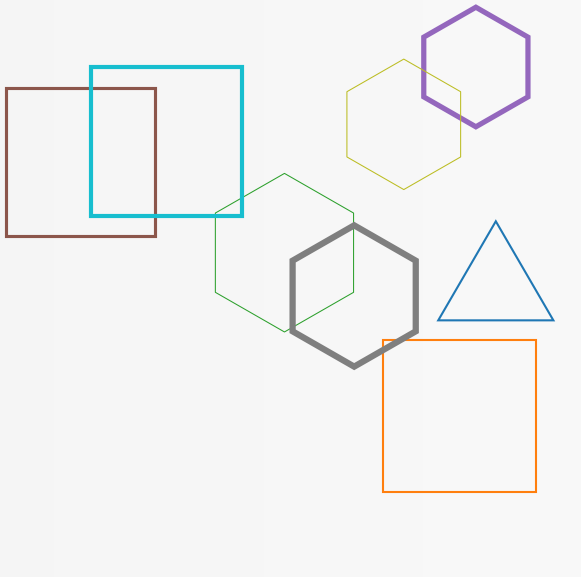[{"shape": "triangle", "thickness": 1, "radius": 0.57, "center": [0.853, 0.502]}, {"shape": "square", "thickness": 1, "radius": 0.66, "center": [0.791, 0.279]}, {"shape": "hexagon", "thickness": 0.5, "radius": 0.69, "center": [0.489, 0.562]}, {"shape": "hexagon", "thickness": 2.5, "radius": 0.52, "center": [0.819, 0.883]}, {"shape": "square", "thickness": 1.5, "radius": 0.64, "center": [0.139, 0.718]}, {"shape": "hexagon", "thickness": 3, "radius": 0.61, "center": [0.609, 0.487]}, {"shape": "hexagon", "thickness": 0.5, "radius": 0.56, "center": [0.695, 0.784]}, {"shape": "square", "thickness": 2, "radius": 0.65, "center": [0.287, 0.754]}]